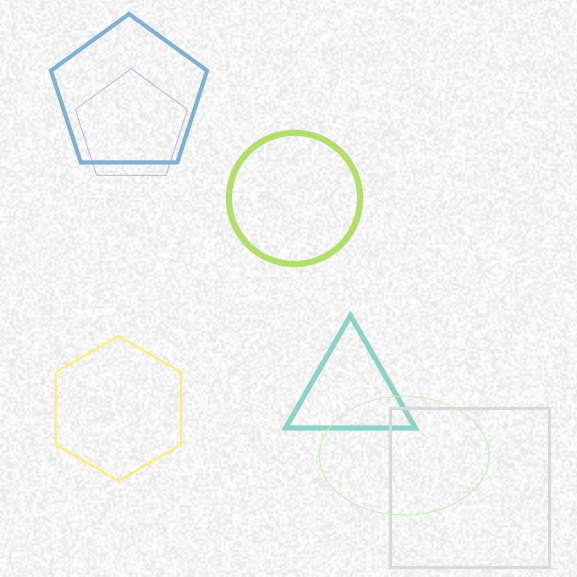[{"shape": "triangle", "thickness": 2.5, "radius": 0.65, "center": [0.607, 0.323]}, {"shape": "pentagon", "thickness": 0.5, "radius": 0.51, "center": [0.227, 0.778]}, {"shape": "pentagon", "thickness": 2, "radius": 0.71, "center": [0.223, 0.833]}, {"shape": "circle", "thickness": 3, "radius": 0.57, "center": [0.51, 0.656]}, {"shape": "square", "thickness": 1.5, "radius": 0.69, "center": [0.813, 0.155]}, {"shape": "oval", "thickness": 0.5, "radius": 0.74, "center": [0.7, 0.21]}, {"shape": "hexagon", "thickness": 1, "radius": 0.63, "center": [0.205, 0.292]}]